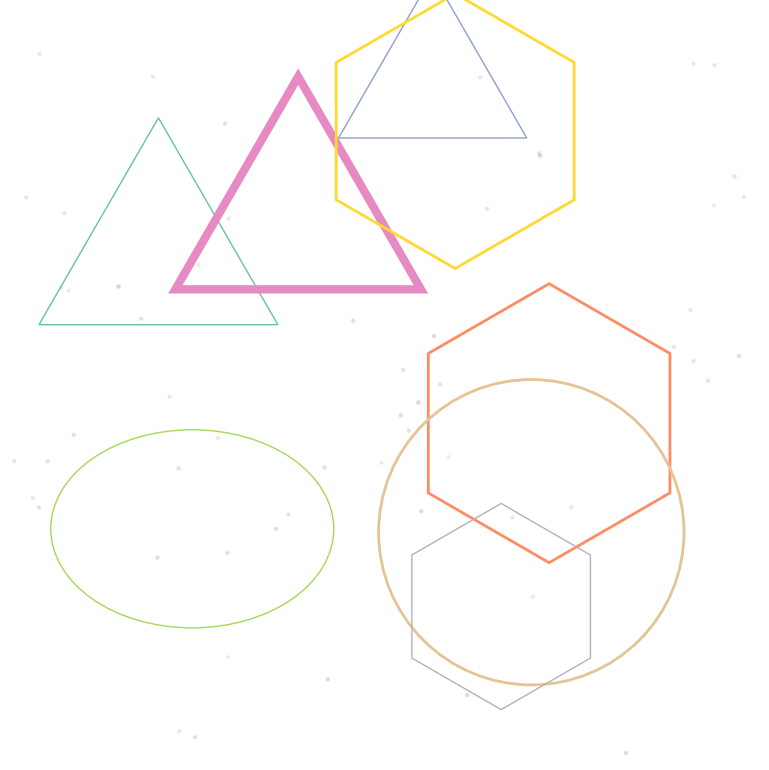[{"shape": "triangle", "thickness": 0.5, "radius": 0.9, "center": [0.206, 0.668]}, {"shape": "hexagon", "thickness": 1, "radius": 0.91, "center": [0.713, 0.45]}, {"shape": "triangle", "thickness": 0.5, "radius": 0.71, "center": [0.562, 0.891]}, {"shape": "triangle", "thickness": 3, "radius": 0.92, "center": [0.387, 0.716]}, {"shape": "oval", "thickness": 0.5, "radius": 0.92, "center": [0.25, 0.313]}, {"shape": "hexagon", "thickness": 1, "radius": 0.89, "center": [0.591, 0.83]}, {"shape": "circle", "thickness": 1, "radius": 0.99, "center": [0.69, 0.309]}, {"shape": "hexagon", "thickness": 0.5, "radius": 0.67, "center": [0.651, 0.212]}]